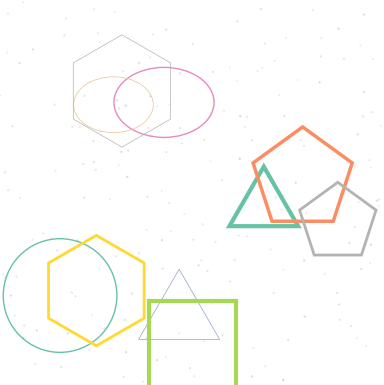[{"shape": "circle", "thickness": 1, "radius": 0.74, "center": [0.156, 0.232]}, {"shape": "triangle", "thickness": 3, "radius": 0.52, "center": [0.685, 0.464]}, {"shape": "pentagon", "thickness": 2.5, "radius": 0.68, "center": [0.786, 0.535]}, {"shape": "triangle", "thickness": 0.5, "radius": 0.61, "center": [0.465, 0.179]}, {"shape": "oval", "thickness": 1, "radius": 0.65, "center": [0.426, 0.734]}, {"shape": "square", "thickness": 3, "radius": 0.56, "center": [0.499, 0.107]}, {"shape": "hexagon", "thickness": 2, "radius": 0.72, "center": [0.25, 0.245]}, {"shape": "oval", "thickness": 0.5, "radius": 0.52, "center": [0.295, 0.728]}, {"shape": "hexagon", "thickness": 0.5, "radius": 0.73, "center": [0.317, 0.764]}, {"shape": "pentagon", "thickness": 2, "radius": 0.52, "center": [0.877, 0.422]}]